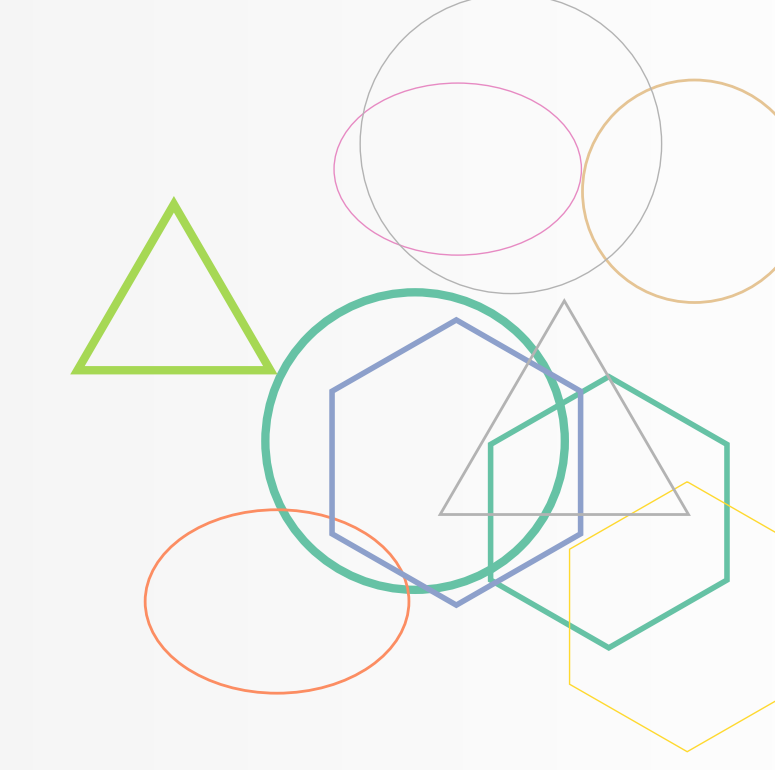[{"shape": "hexagon", "thickness": 2, "radius": 0.88, "center": [0.786, 0.335]}, {"shape": "circle", "thickness": 3, "radius": 0.97, "center": [0.536, 0.427]}, {"shape": "oval", "thickness": 1, "radius": 0.85, "center": [0.357, 0.219]}, {"shape": "hexagon", "thickness": 2, "radius": 0.93, "center": [0.589, 0.399]}, {"shape": "oval", "thickness": 0.5, "radius": 0.8, "center": [0.591, 0.78]}, {"shape": "triangle", "thickness": 3, "radius": 0.72, "center": [0.224, 0.591]}, {"shape": "hexagon", "thickness": 0.5, "radius": 0.88, "center": [0.887, 0.199]}, {"shape": "circle", "thickness": 1, "radius": 0.72, "center": [0.896, 0.752]}, {"shape": "circle", "thickness": 0.5, "radius": 0.97, "center": [0.659, 0.813]}, {"shape": "triangle", "thickness": 1, "radius": 0.93, "center": [0.728, 0.424]}]